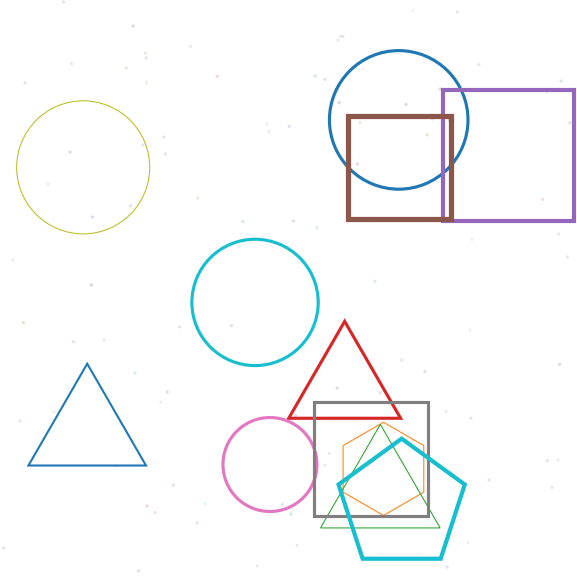[{"shape": "triangle", "thickness": 1, "radius": 0.59, "center": [0.151, 0.252]}, {"shape": "circle", "thickness": 1.5, "radius": 0.6, "center": [0.69, 0.792]}, {"shape": "hexagon", "thickness": 0.5, "radius": 0.4, "center": [0.664, 0.187]}, {"shape": "triangle", "thickness": 0.5, "radius": 0.6, "center": [0.659, 0.145]}, {"shape": "triangle", "thickness": 1.5, "radius": 0.56, "center": [0.597, 0.331]}, {"shape": "square", "thickness": 2, "radius": 0.57, "center": [0.88, 0.73]}, {"shape": "square", "thickness": 2.5, "radius": 0.45, "center": [0.691, 0.709]}, {"shape": "circle", "thickness": 1.5, "radius": 0.41, "center": [0.467, 0.195]}, {"shape": "square", "thickness": 1.5, "radius": 0.49, "center": [0.642, 0.204]}, {"shape": "circle", "thickness": 0.5, "radius": 0.58, "center": [0.144, 0.709]}, {"shape": "pentagon", "thickness": 2, "radius": 0.57, "center": [0.695, 0.125]}, {"shape": "circle", "thickness": 1.5, "radius": 0.55, "center": [0.442, 0.475]}]